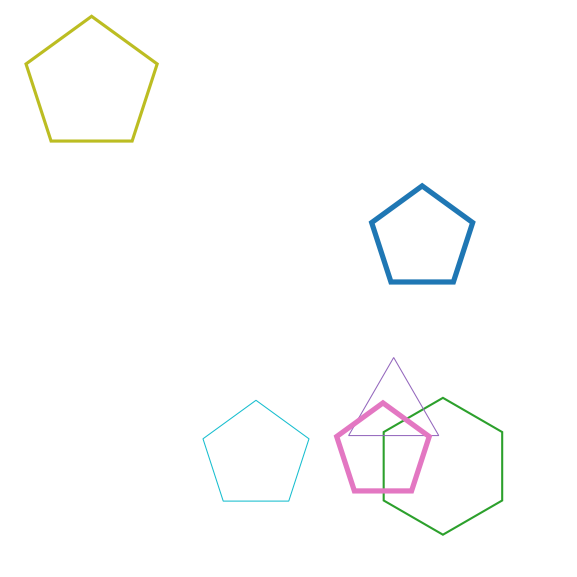[{"shape": "pentagon", "thickness": 2.5, "radius": 0.46, "center": [0.731, 0.585]}, {"shape": "hexagon", "thickness": 1, "radius": 0.59, "center": [0.767, 0.192]}, {"shape": "triangle", "thickness": 0.5, "radius": 0.45, "center": [0.682, 0.29]}, {"shape": "pentagon", "thickness": 2.5, "radius": 0.42, "center": [0.663, 0.217]}, {"shape": "pentagon", "thickness": 1.5, "radius": 0.6, "center": [0.159, 0.851]}, {"shape": "pentagon", "thickness": 0.5, "radius": 0.48, "center": [0.443, 0.209]}]